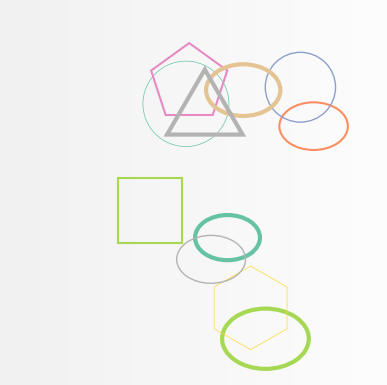[{"shape": "circle", "thickness": 0.5, "radius": 0.55, "center": [0.48, 0.73]}, {"shape": "oval", "thickness": 3, "radius": 0.42, "center": [0.587, 0.383]}, {"shape": "oval", "thickness": 1.5, "radius": 0.44, "center": [0.809, 0.672]}, {"shape": "circle", "thickness": 1, "radius": 0.45, "center": [0.775, 0.773]}, {"shape": "pentagon", "thickness": 1.5, "radius": 0.52, "center": [0.488, 0.785]}, {"shape": "square", "thickness": 1.5, "radius": 0.42, "center": [0.387, 0.453]}, {"shape": "oval", "thickness": 3, "radius": 0.56, "center": [0.685, 0.12]}, {"shape": "hexagon", "thickness": 0.5, "radius": 0.54, "center": [0.647, 0.2]}, {"shape": "oval", "thickness": 3, "radius": 0.48, "center": [0.628, 0.766]}, {"shape": "triangle", "thickness": 3, "radius": 0.56, "center": [0.529, 0.707]}, {"shape": "oval", "thickness": 1, "radius": 0.44, "center": [0.545, 0.326]}]